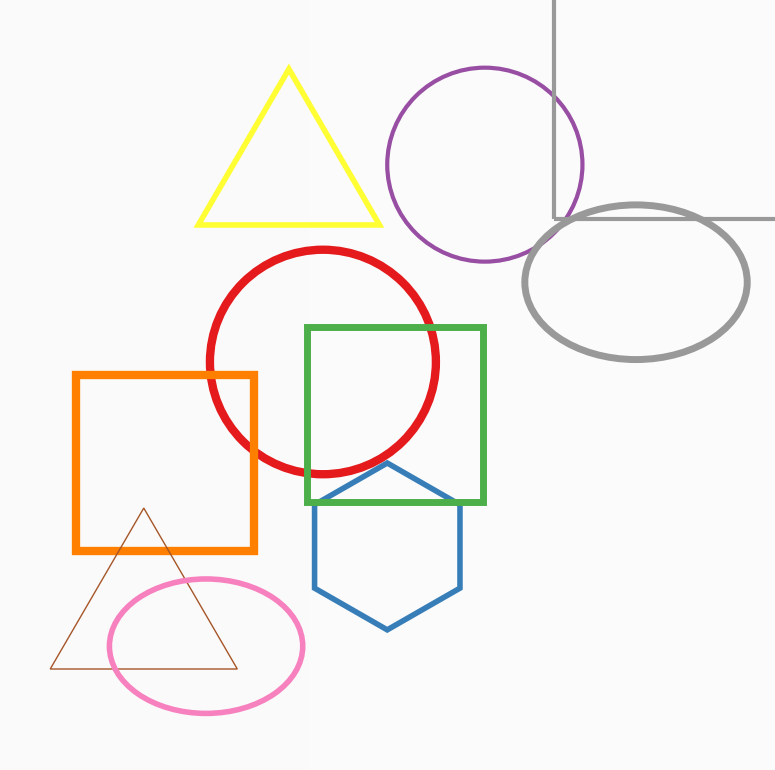[{"shape": "circle", "thickness": 3, "radius": 0.73, "center": [0.417, 0.53]}, {"shape": "hexagon", "thickness": 2, "radius": 0.54, "center": [0.5, 0.29]}, {"shape": "square", "thickness": 2.5, "radius": 0.57, "center": [0.51, 0.462]}, {"shape": "circle", "thickness": 1.5, "radius": 0.63, "center": [0.626, 0.786]}, {"shape": "square", "thickness": 3, "radius": 0.57, "center": [0.213, 0.399]}, {"shape": "triangle", "thickness": 2, "radius": 0.67, "center": [0.373, 0.775]}, {"shape": "triangle", "thickness": 0.5, "radius": 0.7, "center": [0.186, 0.201]}, {"shape": "oval", "thickness": 2, "radius": 0.62, "center": [0.266, 0.161]}, {"shape": "oval", "thickness": 2.5, "radius": 0.72, "center": [0.821, 0.633]}, {"shape": "square", "thickness": 1.5, "radius": 0.72, "center": [0.86, 0.861]}]